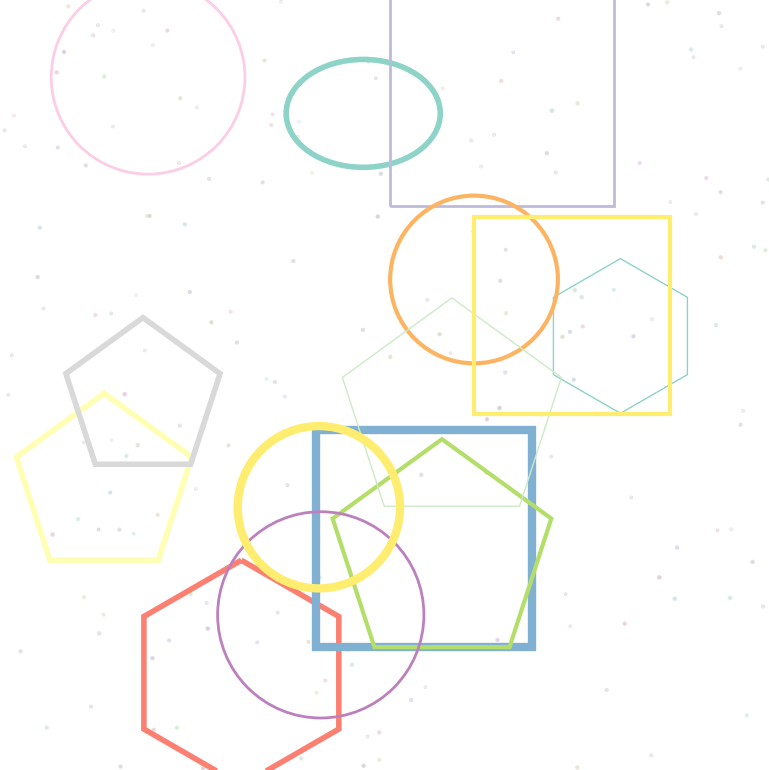[{"shape": "hexagon", "thickness": 0.5, "radius": 0.5, "center": [0.806, 0.564]}, {"shape": "oval", "thickness": 2, "radius": 0.5, "center": [0.472, 0.853]}, {"shape": "pentagon", "thickness": 2, "radius": 0.6, "center": [0.135, 0.37]}, {"shape": "square", "thickness": 1, "radius": 0.73, "center": [0.652, 0.878]}, {"shape": "hexagon", "thickness": 2, "radius": 0.73, "center": [0.313, 0.126]}, {"shape": "square", "thickness": 3, "radius": 0.7, "center": [0.55, 0.301]}, {"shape": "circle", "thickness": 1.5, "radius": 0.54, "center": [0.616, 0.637]}, {"shape": "pentagon", "thickness": 1.5, "radius": 0.75, "center": [0.574, 0.28]}, {"shape": "circle", "thickness": 1, "radius": 0.63, "center": [0.192, 0.9]}, {"shape": "pentagon", "thickness": 2, "radius": 0.53, "center": [0.186, 0.482]}, {"shape": "circle", "thickness": 1, "radius": 0.67, "center": [0.417, 0.201]}, {"shape": "pentagon", "thickness": 0.5, "radius": 0.75, "center": [0.587, 0.464]}, {"shape": "circle", "thickness": 3, "radius": 0.53, "center": [0.414, 0.341]}, {"shape": "square", "thickness": 1.5, "radius": 0.64, "center": [0.743, 0.59]}]